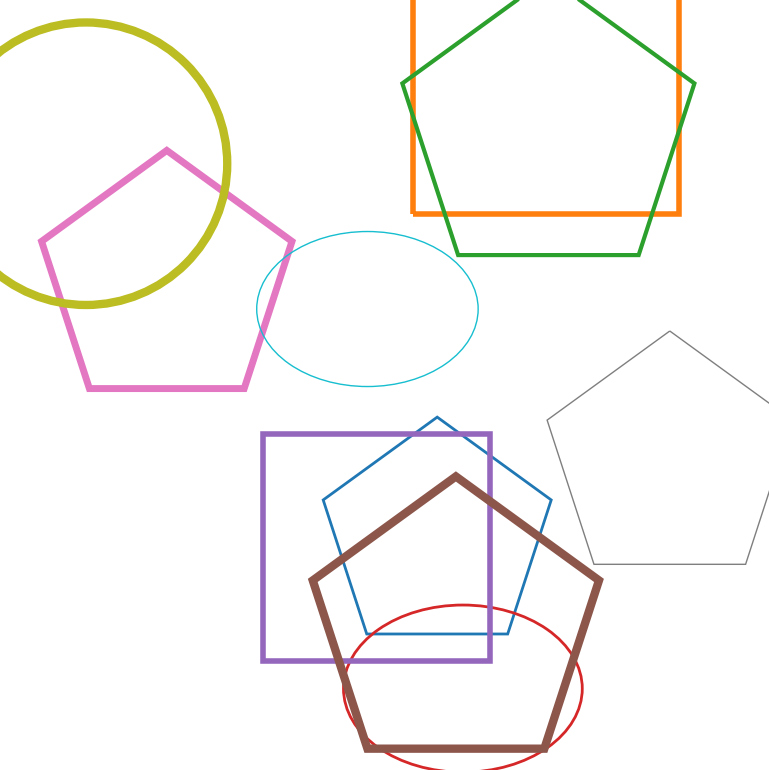[{"shape": "pentagon", "thickness": 1, "radius": 0.78, "center": [0.568, 0.303]}, {"shape": "square", "thickness": 2, "radius": 0.87, "center": [0.709, 0.895]}, {"shape": "pentagon", "thickness": 1.5, "radius": 1.0, "center": [0.712, 0.83]}, {"shape": "oval", "thickness": 1, "radius": 0.78, "center": [0.601, 0.106]}, {"shape": "square", "thickness": 2, "radius": 0.74, "center": [0.489, 0.289]}, {"shape": "pentagon", "thickness": 3, "radius": 0.98, "center": [0.592, 0.186]}, {"shape": "pentagon", "thickness": 2.5, "radius": 0.85, "center": [0.217, 0.634]}, {"shape": "pentagon", "thickness": 0.5, "radius": 0.84, "center": [0.87, 0.403]}, {"shape": "circle", "thickness": 3, "radius": 0.92, "center": [0.112, 0.787]}, {"shape": "oval", "thickness": 0.5, "radius": 0.72, "center": [0.477, 0.599]}]